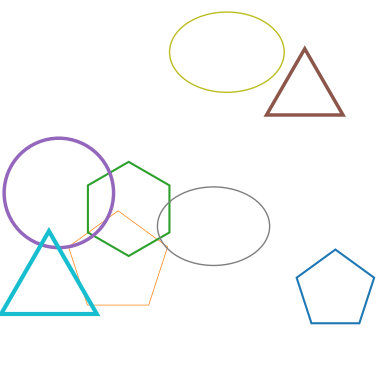[{"shape": "pentagon", "thickness": 1.5, "radius": 0.53, "center": [0.871, 0.246]}, {"shape": "pentagon", "thickness": 0.5, "radius": 0.68, "center": [0.307, 0.317]}, {"shape": "hexagon", "thickness": 1.5, "radius": 0.61, "center": [0.334, 0.457]}, {"shape": "circle", "thickness": 2.5, "radius": 0.71, "center": [0.153, 0.499]}, {"shape": "triangle", "thickness": 2.5, "radius": 0.57, "center": [0.792, 0.759]}, {"shape": "oval", "thickness": 1, "radius": 0.73, "center": [0.555, 0.412]}, {"shape": "oval", "thickness": 1, "radius": 0.74, "center": [0.589, 0.864]}, {"shape": "triangle", "thickness": 3, "radius": 0.72, "center": [0.127, 0.256]}]